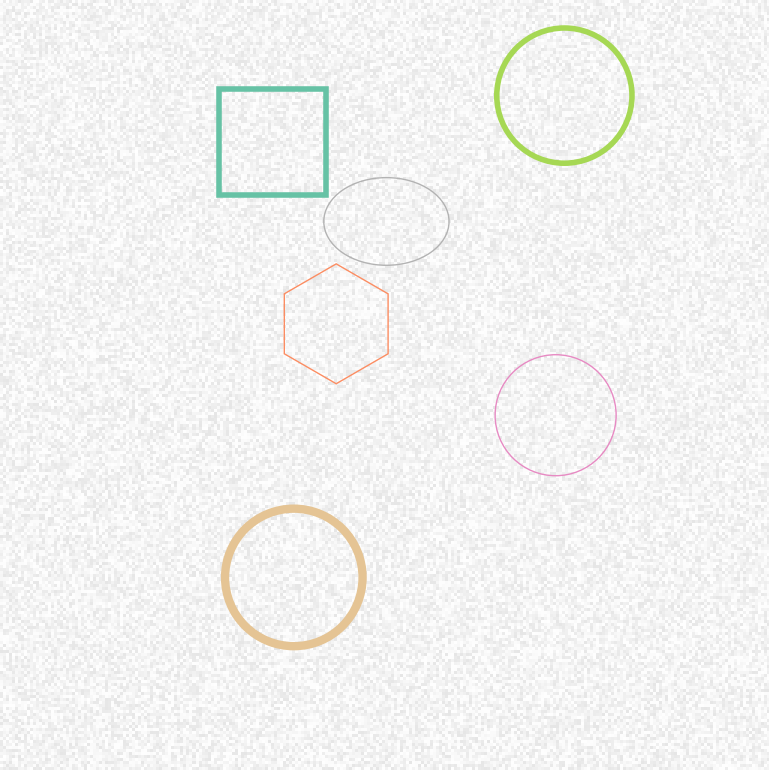[{"shape": "square", "thickness": 2, "radius": 0.35, "center": [0.354, 0.816]}, {"shape": "hexagon", "thickness": 0.5, "radius": 0.39, "center": [0.437, 0.579]}, {"shape": "circle", "thickness": 0.5, "radius": 0.39, "center": [0.722, 0.461]}, {"shape": "circle", "thickness": 2, "radius": 0.44, "center": [0.733, 0.876]}, {"shape": "circle", "thickness": 3, "radius": 0.45, "center": [0.382, 0.25]}, {"shape": "oval", "thickness": 0.5, "radius": 0.41, "center": [0.502, 0.712]}]